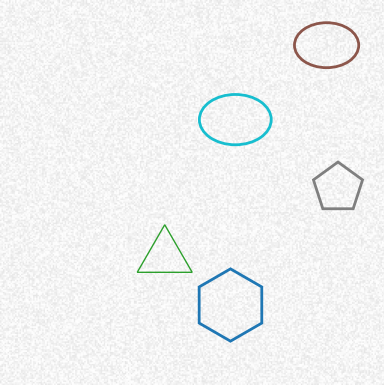[{"shape": "hexagon", "thickness": 2, "radius": 0.47, "center": [0.599, 0.208]}, {"shape": "triangle", "thickness": 1, "radius": 0.41, "center": [0.428, 0.334]}, {"shape": "oval", "thickness": 2, "radius": 0.42, "center": [0.848, 0.883]}, {"shape": "pentagon", "thickness": 2, "radius": 0.34, "center": [0.878, 0.512]}, {"shape": "oval", "thickness": 2, "radius": 0.47, "center": [0.611, 0.689]}]